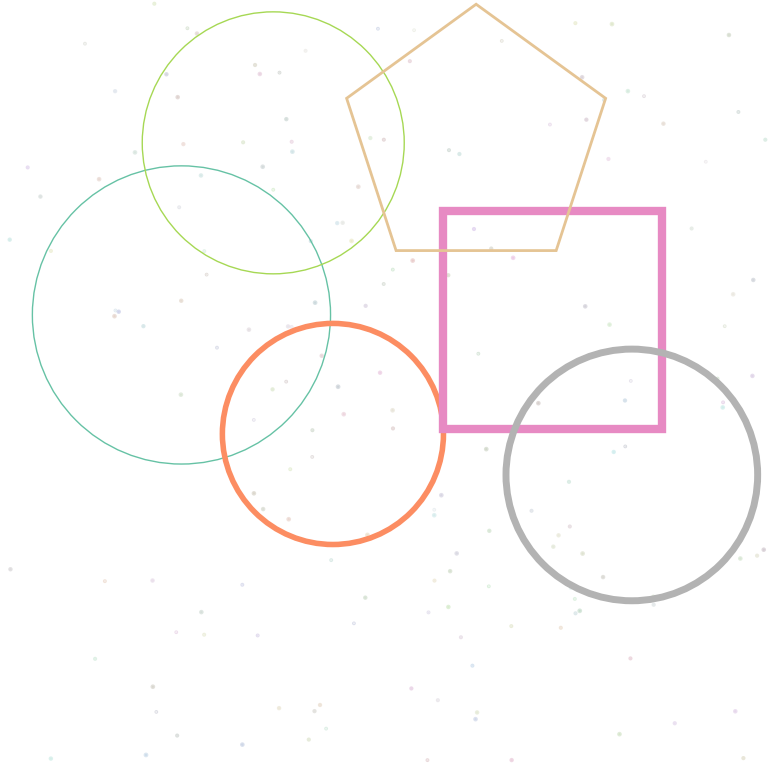[{"shape": "circle", "thickness": 0.5, "radius": 0.97, "center": [0.236, 0.591]}, {"shape": "circle", "thickness": 2, "radius": 0.72, "center": [0.432, 0.436]}, {"shape": "square", "thickness": 3, "radius": 0.71, "center": [0.718, 0.585]}, {"shape": "circle", "thickness": 0.5, "radius": 0.85, "center": [0.355, 0.814]}, {"shape": "pentagon", "thickness": 1, "radius": 0.88, "center": [0.618, 0.818]}, {"shape": "circle", "thickness": 2.5, "radius": 0.82, "center": [0.821, 0.383]}]